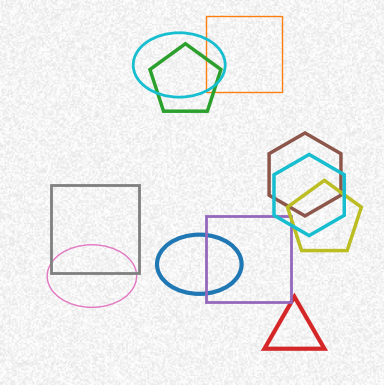[{"shape": "oval", "thickness": 3, "radius": 0.55, "center": [0.518, 0.314]}, {"shape": "square", "thickness": 1, "radius": 0.49, "center": [0.634, 0.86]}, {"shape": "pentagon", "thickness": 2.5, "radius": 0.48, "center": [0.482, 0.79]}, {"shape": "triangle", "thickness": 3, "radius": 0.45, "center": [0.765, 0.139]}, {"shape": "square", "thickness": 2, "radius": 0.55, "center": [0.645, 0.327]}, {"shape": "hexagon", "thickness": 2.5, "radius": 0.54, "center": [0.792, 0.547]}, {"shape": "oval", "thickness": 1, "radius": 0.58, "center": [0.239, 0.283]}, {"shape": "square", "thickness": 2, "radius": 0.57, "center": [0.246, 0.405]}, {"shape": "pentagon", "thickness": 2.5, "radius": 0.5, "center": [0.843, 0.431]}, {"shape": "hexagon", "thickness": 2.5, "radius": 0.53, "center": [0.803, 0.493]}, {"shape": "oval", "thickness": 2, "radius": 0.6, "center": [0.465, 0.831]}]